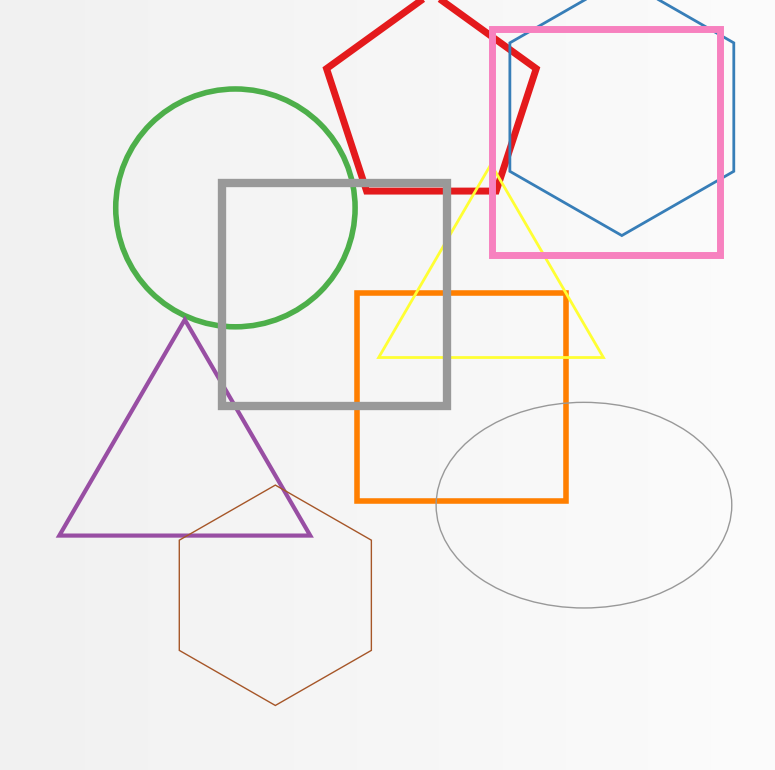[{"shape": "pentagon", "thickness": 2.5, "radius": 0.71, "center": [0.557, 0.867]}, {"shape": "hexagon", "thickness": 1, "radius": 0.83, "center": [0.802, 0.861]}, {"shape": "circle", "thickness": 2, "radius": 0.77, "center": [0.304, 0.73]}, {"shape": "triangle", "thickness": 1.5, "radius": 0.93, "center": [0.238, 0.398]}, {"shape": "square", "thickness": 2, "radius": 0.68, "center": [0.596, 0.484]}, {"shape": "triangle", "thickness": 1, "radius": 0.84, "center": [0.634, 0.619]}, {"shape": "hexagon", "thickness": 0.5, "radius": 0.72, "center": [0.355, 0.227]}, {"shape": "square", "thickness": 2.5, "radius": 0.74, "center": [0.782, 0.815]}, {"shape": "oval", "thickness": 0.5, "radius": 0.95, "center": [0.753, 0.344]}, {"shape": "square", "thickness": 3, "radius": 0.72, "center": [0.432, 0.618]}]